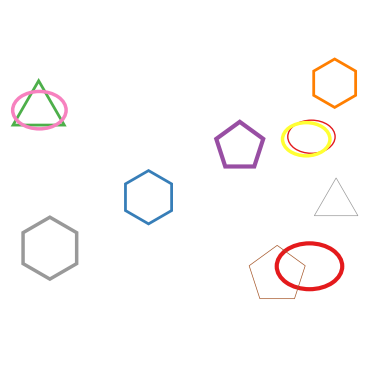[{"shape": "oval", "thickness": 1, "radius": 0.31, "center": [0.809, 0.645]}, {"shape": "oval", "thickness": 3, "radius": 0.43, "center": [0.804, 0.308]}, {"shape": "hexagon", "thickness": 2, "radius": 0.35, "center": [0.386, 0.488]}, {"shape": "triangle", "thickness": 2, "radius": 0.38, "center": [0.1, 0.714]}, {"shape": "pentagon", "thickness": 3, "radius": 0.32, "center": [0.623, 0.619]}, {"shape": "hexagon", "thickness": 2, "radius": 0.31, "center": [0.869, 0.784]}, {"shape": "oval", "thickness": 2.5, "radius": 0.31, "center": [0.795, 0.638]}, {"shape": "pentagon", "thickness": 0.5, "radius": 0.38, "center": [0.72, 0.286]}, {"shape": "oval", "thickness": 2.5, "radius": 0.35, "center": [0.102, 0.714]}, {"shape": "hexagon", "thickness": 2.5, "radius": 0.4, "center": [0.13, 0.355]}, {"shape": "triangle", "thickness": 0.5, "radius": 0.33, "center": [0.873, 0.472]}]